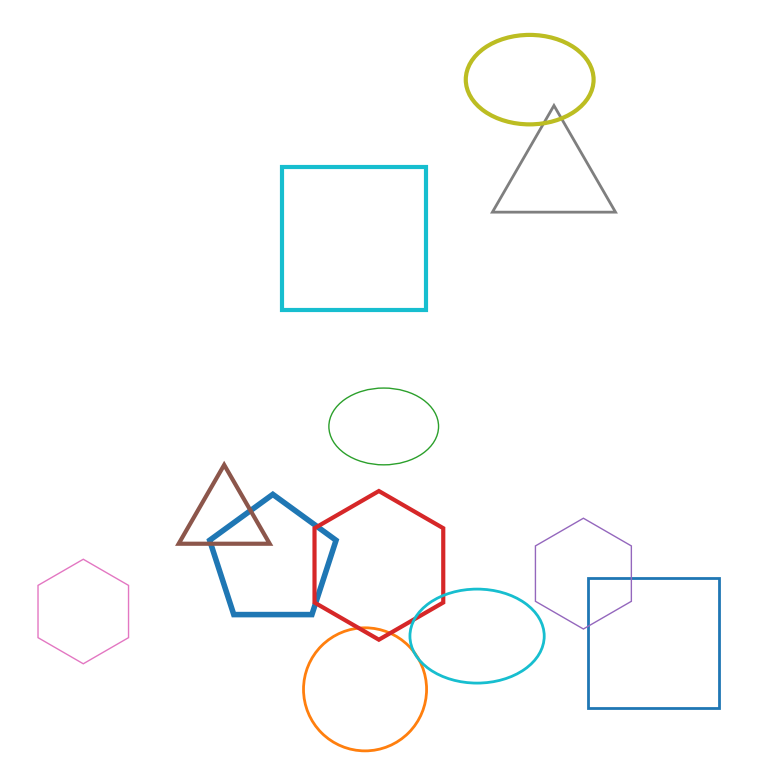[{"shape": "pentagon", "thickness": 2, "radius": 0.43, "center": [0.354, 0.272]}, {"shape": "square", "thickness": 1, "radius": 0.42, "center": [0.849, 0.165]}, {"shape": "circle", "thickness": 1, "radius": 0.4, "center": [0.474, 0.105]}, {"shape": "oval", "thickness": 0.5, "radius": 0.36, "center": [0.498, 0.446]}, {"shape": "hexagon", "thickness": 1.5, "radius": 0.48, "center": [0.492, 0.266]}, {"shape": "hexagon", "thickness": 0.5, "radius": 0.36, "center": [0.758, 0.255]}, {"shape": "triangle", "thickness": 1.5, "radius": 0.34, "center": [0.291, 0.328]}, {"shape": "hexagon", "thickness": 0.5, "radius": 0.34, "center": [0.108, 0.206]}, {"shape": "triangle", "thickness": 1, "radius": 0.46, "center": [0.719, 0.771]}, {"shape": "oval", "thickness": 1.5, "radius": 0.41, "center": [0.688, 0.897]}, {"shape": "square", "thickness": 1.5, "radius": 0.47, "center": [0.46, 0.69]}, {"shape": "oval", "thickness": 1, "radius": 0.44, "center": [0.62, 0.174]}]